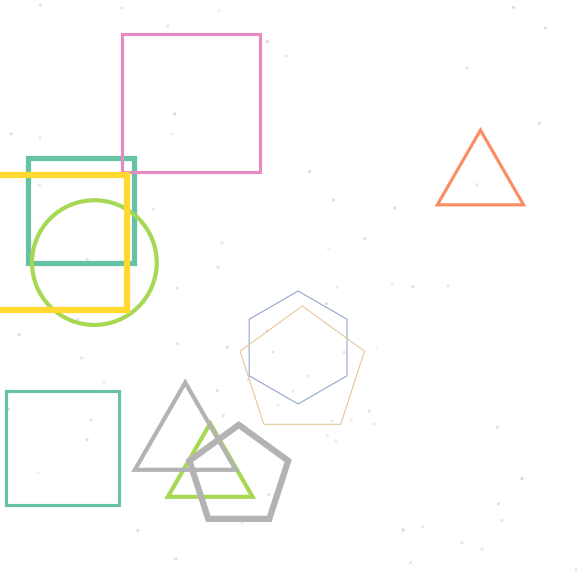[{"shape": "square", "thickness": 2.5, "radius": 0.46, "center": [0.14, 0.635]}, {"shape": "square", "thickness": 1.5, "radius": 0.49, "center": [0.108, 0.223]}, {"shape": "triangle", "thickness": 1.5, "radius": 0.43, "center": [0.832, 0.688]}, {"shape": "hexagon", "thickness": 0.5, "radius": 0.49, "center": [0.516, 0.397]}, {"shape": "square", "thickness": 1.5, "radius": 0.6, "center": [0.331, 0.82]}, {"shape": "triangle", "thickness": 2, "radius": 0.42, "center": [0.364, 0.181]}, {"shape": "circle", "thickness": 2, "radius": 0.54, "center": [0.163, 0.544]}, {"shape": "square", "thickness": 3, "radius": 0.58, "center": [0.103, 0.58]}, {"shape": "pentagon", "thickness": 0.5, "radius": 0.57, "center": [0.523, 0.356]}, {"shape": "triangle", "thickness": 2, "radius": 0.5, "center": [0.321, 0.236]}, {"shape": "pentagon", "thickness": 3, "radius": 0.45, "center": [0.414, 0.173]}]